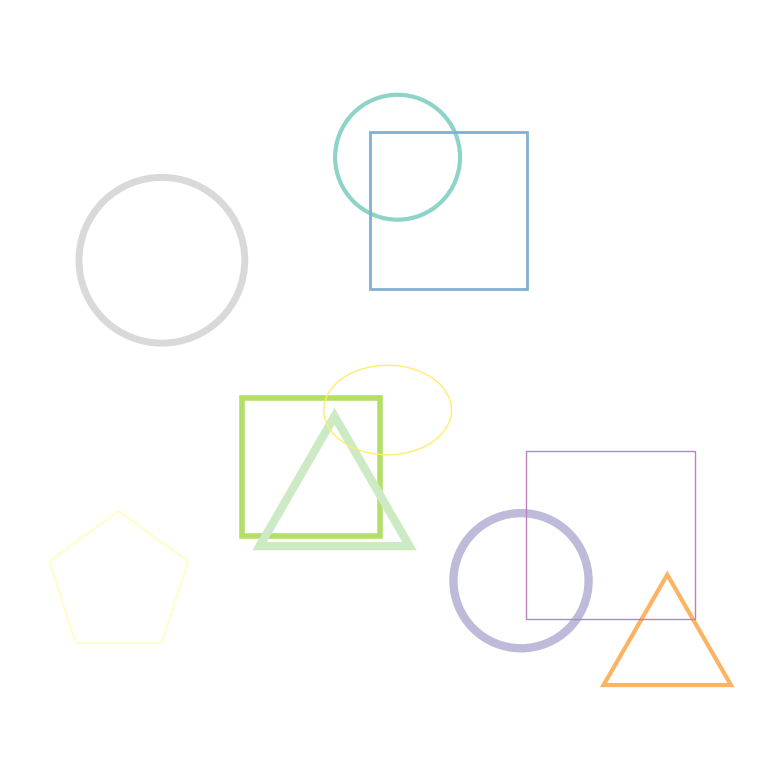[{"shape": "circle", "thickness": 1.5, "radius": 0.41, "center": [0.516, 0.796]}, {"shape": "pentagon", "thickness": 0.5, "radius": 0.47, "center": [0.154, 0.242]}, {"shape": "circle", "thickness": 3, "radius": 0.44, "center": [0.677, 0.246]}, {"shape": "square", "thickness": 1, "radius": 0.51, "center": [0.583, 0.726]}, {"shape": "triangle", "thickness": 1.5, "radius": 0.48, "center": [0.867, 0.158]}, {"shape": "square", "thickness": 2, "radius": 0.45, "center": [0.404, 0.393]}, {"shape": "circle", "thickness": 2.5, "radius": 0.54, "center": [0.21, 0.662]}, {"shape": "square", "thickness": 0.5, "radius": 0.55, "center": [0.793, 0.305]}, {"shape": "triangle", "thickness": 3, "radius": 0.56, "center": [0.434, 0.347]}, {"shape": "oval", "thickness": 0.5, "radius": 0.41, "center": [0.503, 0.468]}]